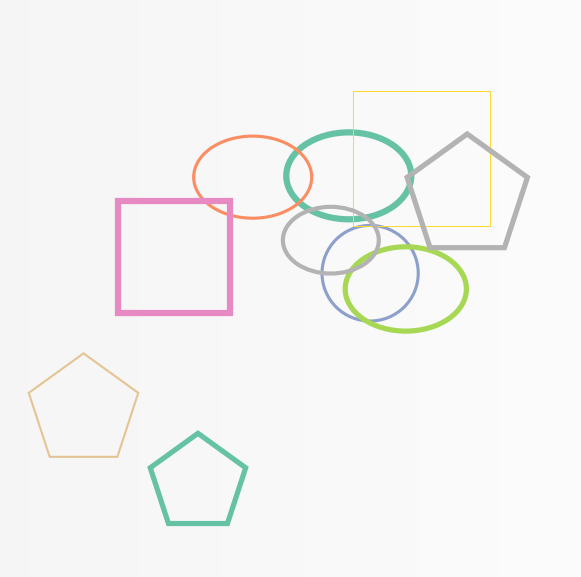[{"shape": "pentagon", "thickness": 2.5, "radius": 0.43, "center": [0.341, 0.162]}, {"shape": "oval", "thickness": 3, "radius": 0.54, "center": [0.6, 0.695]}, {"shape": "oval", "thickness": 1.5, "radius": 0.51, "center": [0.435, 0.692]}, {"shape": "circle", "thickness": 1.5, "radius": 0.41, "center": [0.637, 0.526]}, {"shape": "square", "thickness": 3, "radius": 0.48, "center": [0.3, 0.554]}, {"shape": "oval", "thickness": 2.5, "radius": 0.52, "center": [0.698, 0.499]}, {"shape": "square", "thickness": 0.5, "radius": 0.59, "center": [0.725, 0.724]}, {"shape": "pentagon", "thickness": 1, "radius": 0.5, "center": [0.144, 0.288]}, {"shape": "pentagon", "thickness": 2.5, "radius": 0.54, "center": [0.804, 0.658]}, {"shape": "oval", "thickness": 2, "radius": 0.41, "center": [0.569, 0.583]}]